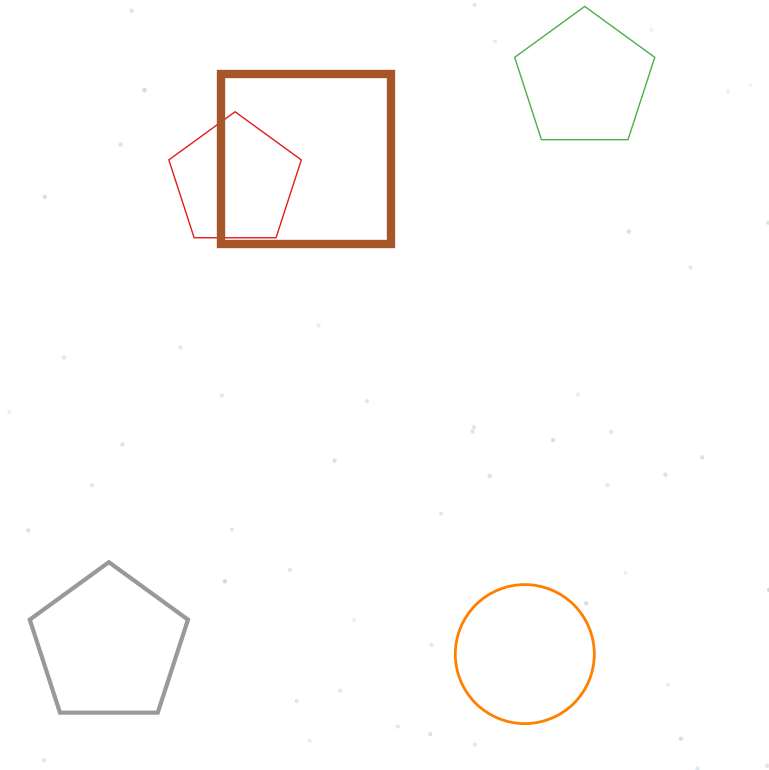[{"shape": "pentagon", "thickness": 0.5, "radius": 0.45, "center": [0.305, 0.764]}, {"shape": "pentagon", "thickness": 0.5, "radius": 0.48, "center": [0.759, 0.896]}, {"shape": "circle", "thickness": 1, "radius": 0.45, "center": [0.682, 0.151]}, {"shape": "square", "thickness": 3, "radius": 0.55, "center": [0.397, 0.793]}, {"shape": "pentagon", "thickness": 1.5, "radius": 0.54, "center": [0.141, 0.162]}]